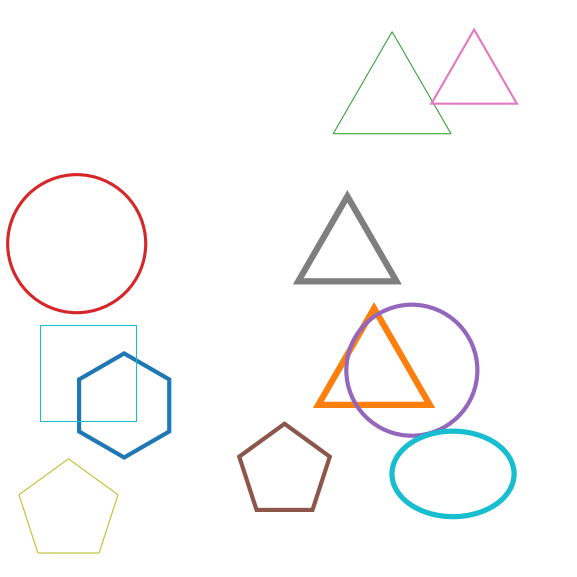[{"shape": "hexagon", "thickness": 2, "radius": 0.45, "center": [0.215, 0.297]}, {"shape": "triangle", "thickness": 3, "radius": 0.56, "center": [0.648, 0.354]}, {"shape": "triangle", "thickness": 0.5, "radius": 0.59, "center": [0.679, 0.826]}, {"shape": "circle", "thickness": 1.5, "radius": 0.6, "center": [0.133, 0.577]}, {"shape": "circle", "thickness": 2, "radius": 0.57, "center": [0.713, 0.358]}, {"shape": "pentagon", "thickness": 2, "radius": 0.41, "center": [0.493, 0.183]}, {"shape": "triangle", "thickness": 1, "radius": 0.43, "center": [0.821, 0.862]}, {"shape": "triangle", "thickness": 3, "radius": 0.49, "center": [0.601, 0.561]}, {"shape": "pentagon", "thickness": 0.5, "radius": 0.45, "center": [0.119, 0.115]}, {"shape": "square", "thickness": 0.5, "radius": 0.42, "center": [0.152, 0.353]}, {"shape": "oval", "thickness": 2.5, "radius": 0.53, "center": [0.784, 0.179]}]